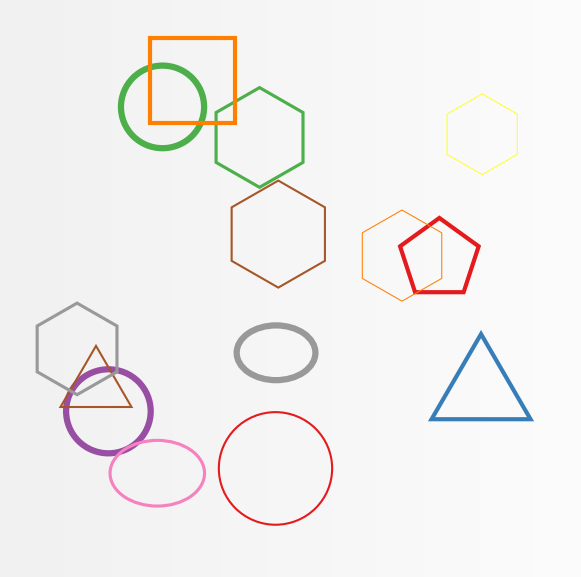[{"shape": "pentagon", "thickness": 2, "radius": 0.36, "center": [0.756, 0.551]}, {"shape": "circle", "thickness": 1, "radius": 0.49, "center": [0.474, 0.188]}, {"shape": "triangle", "thickness": 2, "radius": 0.49, "center": [0.828, 0.322]}, {"shape": "circle", "thickness": 3, "radius": 0.36, "center": [0.28, 0.814]}, {"shape": "hexagon", "thickness": 1.5, "radius": 0.43, "center": [0.447, 0.761]}, {"shape": "circle", "thickness": 3, "radius": 0.36, "center": [0.187, 0.287]}, {"shape": "hexagon", "thickness": 0.5, "radius": 0.39, "center": [0.692, 0.557]}, {"shape": "square", "thickness": 2, "radius": 0.37, "center": [0.331, 0.861]}, {"shape": "hexagon", "thickness": 0.5, "radius": 0.35, "center": [0.83, 0.767]}, {"shape": "hexagon", "thickness": 1, "radius": 0.46, "center": [0.479, 0.594]}, {"shape": "triangle", "thickness": 1, "radius": 0.35, "center": [0.165, 0.33]}, {"shape": "oval", "thickness": 1.5, "radius": 0.41, "center": [0.271, 0.18]}, {"shape": "oval", "thickness": 3, "radius": 0.34, "center": [0.475, 0.388]}, {"shape": "hexagon", "thickness": 1.5, "radius": 0.4, "center": [0.133, 0.395]}]